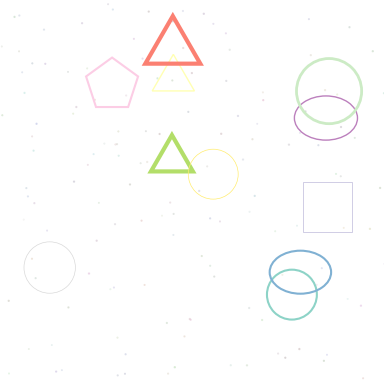[{"shape": "circle", "thickness": 1.5, "radius": 0.32, "center": [0.758, 0.235]}, {"shape": "triangle", "thickness": 1, "radius": 0.32, "center": [0.45, 0.795]}, {"shape": "square", "thickness": 0.5, "radius": 0.32, "center": [0.851, 0.462]}, {"shape": "triangle", "thickness": 3, "radius": 0.41, "center": [0.449, 0.876]}, {"shape": "oval", "thickness": 1.5, "radius": 0.4, "center": [0.78, 0.293]}, {"shape": "triangle", "thickness": 3, "radius": 0.31, "center": [0.447, 0.586]}, {"shape": "pentagon", "thickness": 1.5, "radius": 0.36, "center": [0.291, 0.779]}, {"shape": "circle", "thickness": 0.5, "radius": 0.33, "center": [0.129, 0.305]}, {"shape": "oval", "thickness": 1, "radius": 0.41, "center": [0.847, 0.693]}, {"shape": "circle", "thickness": 2, "radius": 0.42, "center": [0.855, 0.763]}, {"shape": "circle", "thickness": 0.5, "radius": 0.32, "center": [0.554, 0.548]}]